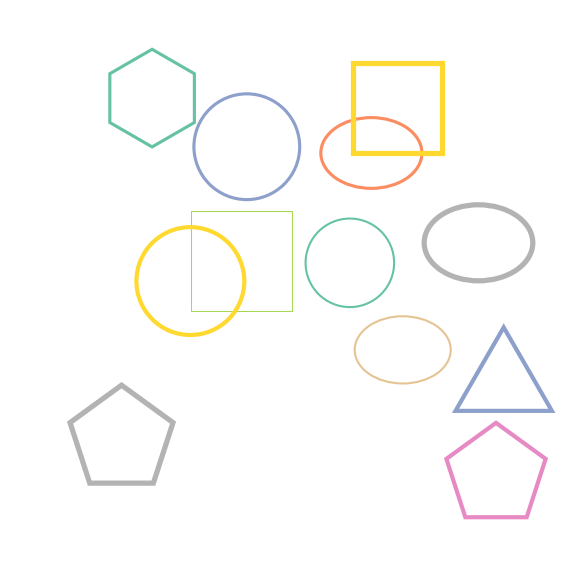[{"shape": "hexagon", "thickness": 1.5, "radius": 0.42, "center": [0.263, 0.829]}, {"shape": "circle", "thickness": 1, "radius": 0.38, "center": [0.606, 0.544]}, {"shape": "oval", "thickness": 1.5, "radius": 0.44, "center": [0.643, 0.734]}, {"shape": "circle", "thickness": 1.5, "radius": 0.46, "center": [0.427, 0.745]}, {"shape": "triangle", "thickness": 2, "radius": 0.48, "center": [0.872, 0.336]}, {"shape": "pentagon", "thickness": 2, "radius": 0.45, "center": [0.859, 0.177]}, {"shape": "square", "thickness": 0.5, "radius": 0.43, "center": [0.418, 0.547]}, {"shape": "square", "thickness": 2.5, "radius": 0.39, "center": [0.688, 0.812]}, {"shape": "circle", "thickness": 2, "radius": 0.47, "center": [0.33, 0.512]}, {"shape": "oval", "thickness": 1, "radius": 0.42, "center": [0.697, 0.393]}, {"shape": "oval", "thickness": 2.5, "radius": 0.47, "center": [0.829, 0.579]}, {"shape": "pentagon", "thickness": 2.5, "radius": 0.47, "center": [0.21, 0.238]}]